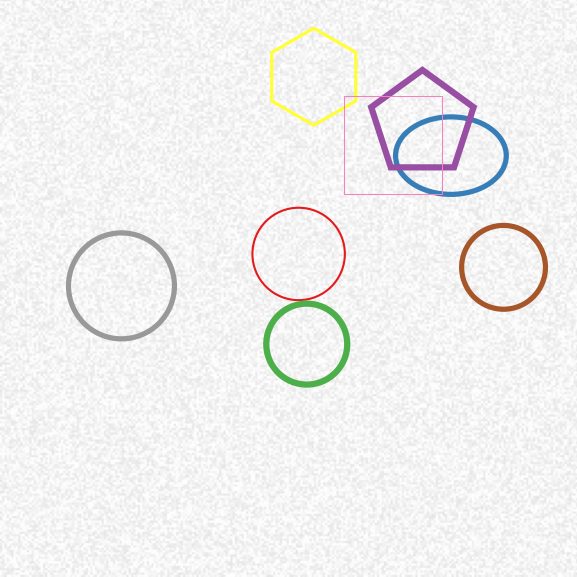[{"shape": "circle", "thickness": 1, "radius": 0.4, "center": [0.517, 0.559]}, {"shape": "oval", "thickness": 2.5, "radius": 0.48, "center": [0.781, 0.73]}, {"shape": "circle", "thickness": 3, "radius": 0.35, "center": [0.531, 0.403]}, {"shape": "pentagon", "thickness": 3, "radius": 0.47, "center": [0.731, 0.785]}, {"shape": "hexagon", "thickness": 1.5, "radius": 0.42, "center": [0.543, 0.866]}, {"shape": "circle", "thickness": 2.5, "radius": 0.36, "center": [0.872, 0.536]}, {"shape": "square", "thickness": 0.5, "radius": 0.42, "center": [0.68, 0.748]}, {"shape": "circle", "thickness": 2.5, "radius": 0.46, "center": [0.21, 0.504]}]